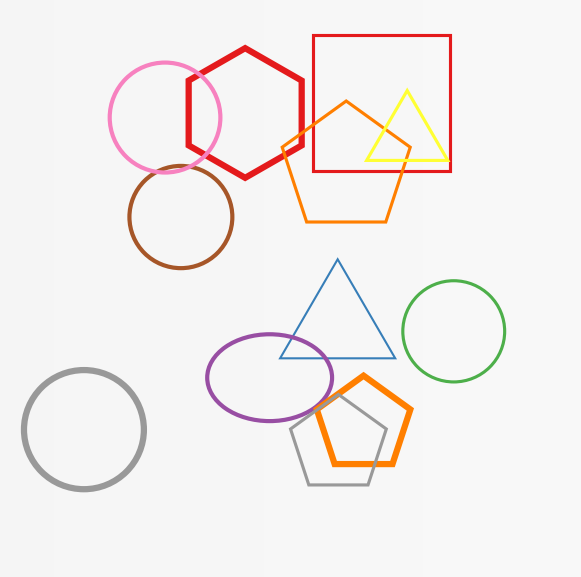[{"shape": "hexagon", "thickness": 3, "radius": 0.56, "center": [0.422, 0.803]}, {"shape": "square", "thickness": 1.5, "radius": 0.59, "center": [0.656, 0.82]}, {"shape": "triangle", "thickness": 1, "radius": 0.57, "center": [0.581, 0.436]}, {"shape": "circle", "thickness": 1.5, "radius": 0.44, "center": [0.781, 0.425]}, {"shape": "oval", "thickness": 2, "radius": 0.54, "center": [0.464, 0.345]}, {"shape": "pentagon", "thickness": 1.5, "radius": 0.58, "center": [0.596, 0.708]}, {"shape": "pentagon", "thickness": 3, "radius": 0.42, "center": [0.625, 0.264]}, {"shape": "triangle", "thickness": 1.5, "radius": 0.4, "center": [0.701, 0.762]}, {"shape": "circle", "thickness": 2, "radius": 0.44, "center": [0.311, 0.623]}, {"shape": "circle", "thickness": 2, "radius": 0.48, "center": [0.284, 0.796]}, {"shape": "pentagon", "thickness": 1.5, "radius": 0.43, "center": [0.582, 0.23]}, {"shape": "circle", "thickness": 3, "radius": 0.52, "center": [0.144, 0.255]}]